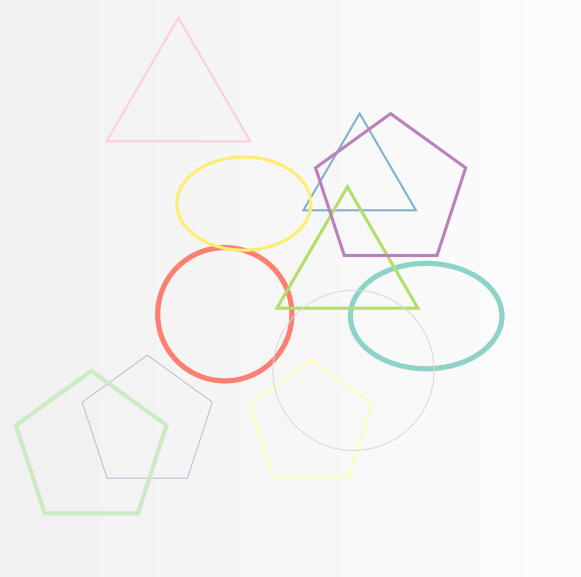[{"shape": "oval", "thickness": 2.5, "radius": 0.65, "center": [0.733, 0.452]}, {"shape": "pentagon", "thickness": 1, "radius": 0.55, "center": [0.535, 0.265]}, {"shape": "pentagon", "thickness": 0.5, "radius": 0.59, "center": [0.253, 0.266]}, {"shape": "circle", "thickness": 2.5, "radius": 0.58, "center": [0.387, 0.455]}, {"shape": "triangle", "thickness": 1, "radius": 0.56, "center": [0.619, 0.691]}, {"shape": "triangle", "thickness": 1.5, "radius": 0.7, "center": [0.598, 0.535]}, {"shape": "triangle", "thickness": 1, "radius": 0.71, "center": [0.307, 0.826]}, {"shape": "circle", "thickness": 0.5, "radius": 0.69, "center": [0.608, 0.358]}, {"shape": "pentagon", "thickness": 1.5, "radius": 0.68, "center": [0.672, 0.667]}, {"shape": "pentagon", "thickness": 2, "radius": 0.68, "center": [0.157, 0.221]}, {"shape": "oval", "thickness": 1.5, "radius": 0.58, "center": [0.42, 0.647]}]